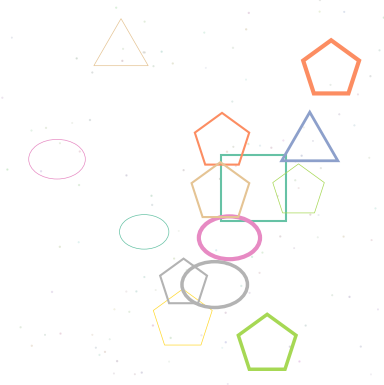[{"shape": "oval", "thickness": 0.5, "radius": 0.32, "center": [0.374, 0.398]}, {"shape": "square", "thickness": 1.5, "radius": 0.42, "center": [0.658, 0.512]}, {"shape": "pentagon", "thickness": 3, "radius": 0.38, "center": [0.86, 0.819]}, {"shape": "pentagon", "thickness": 1.5, "radius": 0.37, "center": [0.577, 0.633]}, {"shape": "triangle", "thickness": 2, "radius": 0.42, "center": [0.805, 0.624]}, {"shape": "oval", "thickness": 3, "radius": 0.4, "center": [0.596, 0.382]}, {"shape": "oval", "thickness": 0.5, "radius": 0.37, "center": [0.148, 0.586]}, {"shape": "pentagon", "thickness": 2.5, "radius": 0.39, "center": [0.694, 0.105]}, {"shape": "pentagon", "thickness": 0.5, "radius": 0.35, "center": [0.775, 0.504]}, {"shape": "pentagon", "thickness": 0.5, "radius": 0.4, "center": [0.475, 0.169]}, {"shape": "triangle", "thickness": 0.5, "radius": 0.41, "center": [0.314, 0.87]}, {"shape": "pentagon", "thickness": 1.5, "radius": 0.39, "center": [0.573, 0.5]}, {"shape": "oval", "thickness": 2.5, "radius": 0.43, "center": [0.558, 0.261]}, {"shape": "pentagon", "thickness": 1.5, "radius": 0.32, "center": [0.477, 0.264]}]